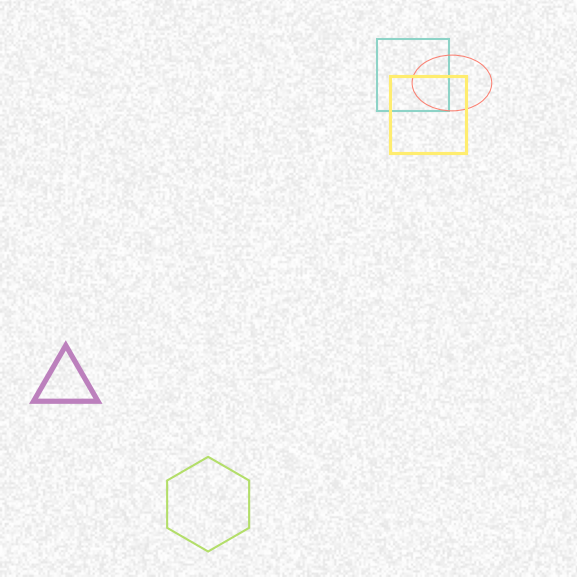[{"shape": "square", "thickness": 1, "radius": 0.31, "center": [0.715, 0.87]}, {"shape": "oval", "thickness": 0.5, "radius": 0.34, "center": [0.783, 0.855]}, {"shape": "hexagon", "thickness": 1, "radius": 0.41, "center": [0.36, 0.126]}, {"shape": "triangle", "thickness": 2.5, "radius": 0.32, "center": [0.114, 0.337]}, {"shape": "square", "thickness": 1.5, "radius": 0.33, "center": [0.742, 0.801]}]